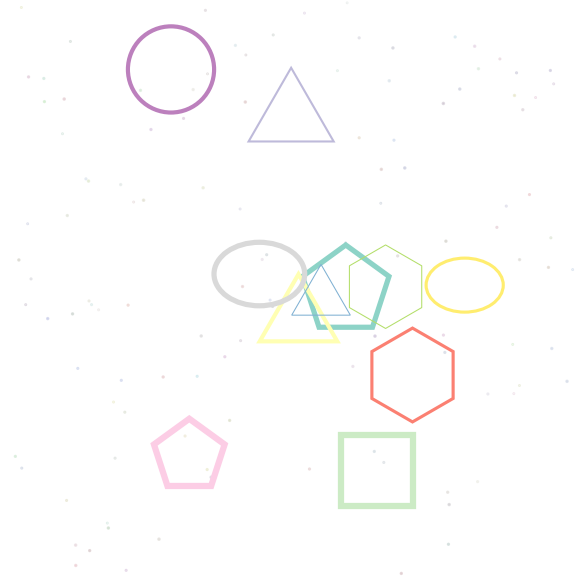[{"shape": "pentagon", "thickness": 2.5, "radius": 0.39, "center": [0.599, 0.496]}, {"shape": "triangle", "thickness": 2, "radius": 0.39, "center": [0.517, 0.447]}, {"shape": "triangle", "thickness": 1, "radius": 0.43, "center": [0.504, 0.797]}, {"shape": "hexagon", "thickness": 1.5, "radius": 0.41, "center": [0.714, 0.35]}, {"shape": "triangle", "thickness": 0.5, "radius": 0.29, "center": [0.556, 0.483]}, {"shape": "hexagon", "thickness": 0.5, "radius": 0.36, "center": [0.668, 0.503]}, {"shape": "pentagon", "thickness": 3, "radius": 0.32, "center": [0.328, 0.21]}, {"shape": "oval", "thickness": 2.5, "radius": 0.39, "center": [0.449, 0.525]}, {"shape": "circle", "thickness": 2, "radius": 0.37, "center": [0.296, 0.879]}, {"shape": "square", "thickness": 3, "radius": 0.31, "center": [0.653, 0.184]}, {"shape": "oval", "thickness": 1.5, "radius": 0.33, "center": [0.805, 0.505]}]